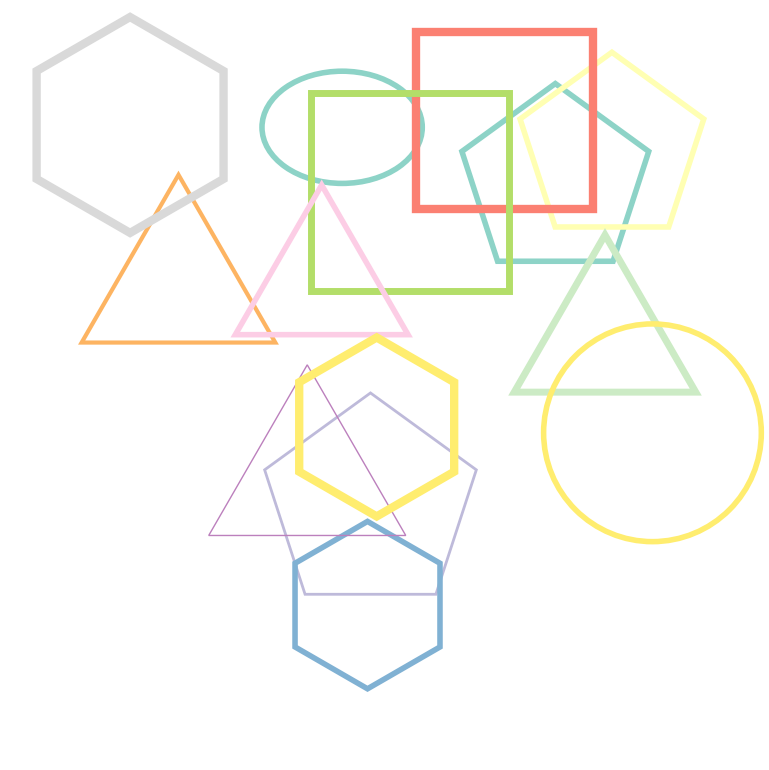[{"shape": "pentagon", "thickness": 2, "radius": 0.64, "center": [0.721, 0.764]}, {"shape": "oval", "thickness": 2, "radius": 0.52, "center": [0.444, 0.835]}, {"shape": "pentagon", "thickness": 2, "radius": 0.63, "center": [0.795, 0.807]}, {"shape": "pentagon", "thickness": 1, "radius": 0.72, "center": [0.481, 0.345]}, {"shape": "square", "thickness": 3, "radius": 0.57, "center": [0.655, 0.843]}, {"shape": "hexagon", "thickness": 2, "radius": 0.54, "center": [0.477, 0.214]}, {"shape": "triangle", "thickness": 1.5, "radius": 0.73, "center": [0.232, 0.628]}, {"shape": "square", "thickness": 2.5, "radius": 0.64, "center": [0.533, 0.75]}, {"shape": "triangle", "thickness": 2, "radius": 0.65, "center": [0.418, 0.63]}, {"shape": "hexagon", "thickness": 3, "radius": 0.7, "center": [0.169, 0.838]}, {"shape": "triangle", "thickness": 0.5, "radius": 0.74, "center": [0.399, 0.378]}, {"shape": "triangle", "thickness": 2.5, "radius": 0.68, "center": [0.786, 0.559]}, {"shape": "circle", "thickness": 2, "radius": 0.71, "center": [0.847, 0.438]}, {"shape": "hexagon", "thickness": 3, "radius": 0.58, "center": [0.489, 0.446]}]